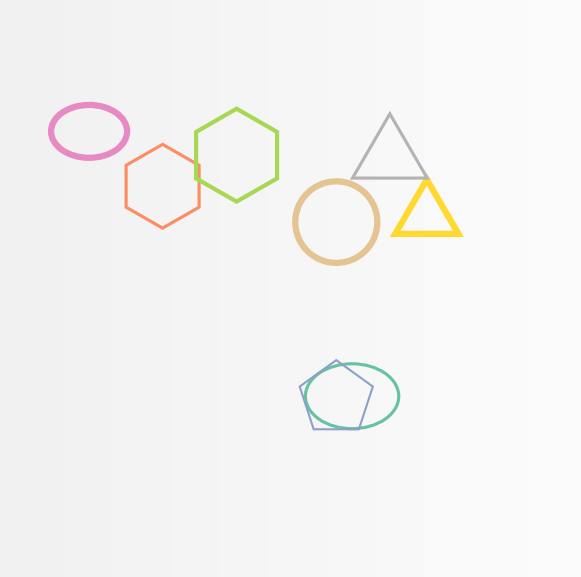[{"shape": "oval", "thickness": 1.5, "radius": 0.4, "center": [0.606, 0.313]}, {"shape": "hexagon", "thickness": 1.5, "radius": 0.36, "center": [0.28, 0.677]}, {"shape": "pentagon", "thickness": 1, "radius": 0.33, "center": [0.579, 0.309]}, {"shape": "oval", "thickness": 3, "radius": 0.33, "center": [0.153, 0.772]}, {"shape": "hexagon", "thickness": 2, "radius": 0.4, "center": [0.407, 0.73]}, {"shape": "triangle", "thickness": 3, "radius": 0.31, "center": [0.734, 0.626]}, {"shape": "circle", "thickness": 3, "radius": 0.35, "center": [0.579, 0.615]}, {"shape": "triangle", "thickness": 1.5, "radius": 0.37, "center": [0.671, 0.728]}]